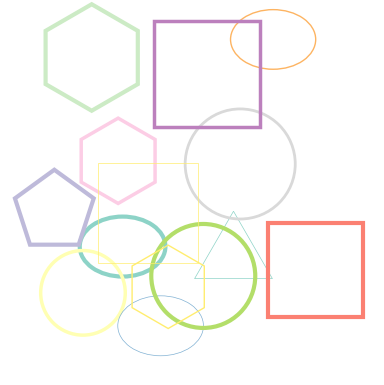[{"shape": "oval", "thickness": 3, "radius": 0.56, "center": [0.318, 0.36]}, {"shape": "triangle", "thickness": 0.5, "radius": 0.58, "center": [0.606, 0.335]}, {"shape": "circle", "thickness": 2.5, "radius": 0.55, "center": [0.216, 0.239]}, {"shape": "pentagon", "thickness": 3, "radius": 0.54, "center": [0.141, 0.452]}, {"shape": "square", "thickness": 3, "radius": 0.61, "center": [0.819, 0.298]}, {"shape": "oval", "thickness": 0.5, "radius": 0.56, "center": [0.417, 0.154]}, {"shape": "oval", "thickness": 1, "radius": 0.55, "center": [0.709, 0.898]}, {"shape": "circle", "thickness": 3, "radius": 0.68, "center": [0.528, 0.283]}, {"shape": "hexagon", "thickness": 2.5, "radius": 0.55, "center": [0.307, 0.582]}, {"shape": "circle", "thickness": 2, "radius": 0.71, "center": [0.624, 0.574]}, {"shape": "square", "thickness": 2.5, "radius": 0.69, "center": [0.538, 0.808]}, {"shape": "hexagon", "thickness": 3, "radius": 0.69, "center": [0.238, 0.851]}, {"shape": "hexagon", "thickness": 1, "radius": 0.54, "center": [0.437, 0.255]}, {"shape": "square", "thickness": 0.5, "radius": 0.65, "center": [0.385, 0.446]}]